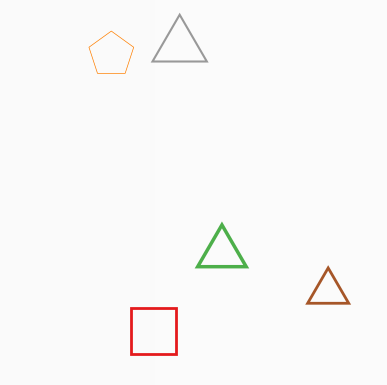[{"shape": "square", "thickness": 2, "radius": 0.29, "center": [0.396, 0.14]}, {"shape": "triangle", "thickness": 2.5, "radius": 0.36, "center": [0.573, 0.343]}, {"shape": "pentagon", "thickness": 0.5, "radius": 0.3, "center": [0.287, 0.859]}, {"shape": "triangle", "thickness": 2, "radius": 0.31, "center": [0.847, 0.243]}, {"shape": "triangle", "thickness": 1.5, "radius": 0.4, "center": [0.464, 0.881]}]